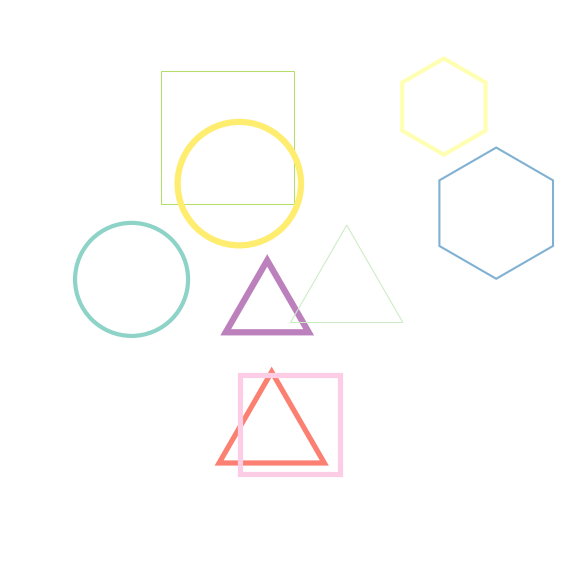[{"shape": "circle", "thickness": 2, "radius": 0.49, "center": [0.228, 0.515]}, {"shape": "hexagon", "thickness": 2, "radius": 0.42, "center": [0.769, 0.815]}, {"shape": "triangle", "thickness": 2.5, "radius": 0.53, "center": [0.47, 0.25]}, {"shape": "hexagon", "thickness": 1, "radius": 0.57, "center": [0.859, 0.63]}, {"shape": "square", "thickness": 0.5, "radius": 0.57, "center": [0.394, 0.761]}, {"shape": "square", "thickness": 2.5, "radius": 0.43, "center": [0.502, 0.264]}, {"shape": "triangle", "thickness": 3, "radius": 0.41, "center": [0.463, 0.465]}, {"shape": "triangle", "thickness": 0.5, "radius": 0.56, "center": [0.6, 0.497]}, {"shape": "circle", "thickness": 3, "radius": 0.53, "center": [0.414, 0.681]}]